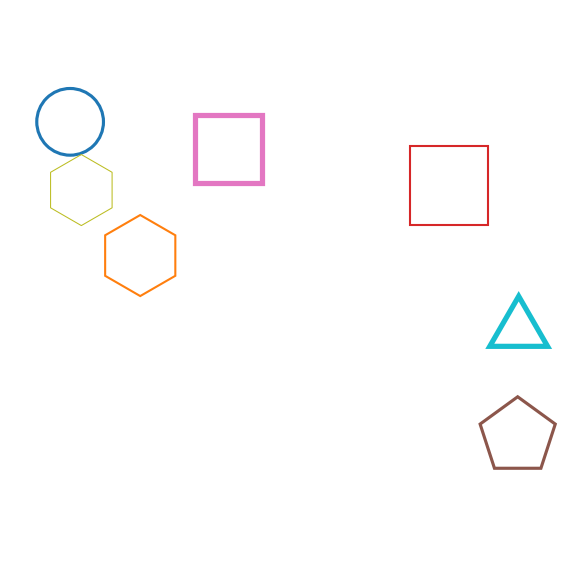[{"shape": "circle", "thickness": 1.5, "radius": 0.29, "center": [0.121, 0.788]}, {"shape": "hexagon", "thickness": 1, "radius": 0.35, "center": [0.243, 0.557]}, {"shape": "square", "thickness": 1, "radius": 0.34, "center": [0.778, 0.678]}, {"shape": "pentagon", "thickness": 1.5, "radius": 0.34, "center": [0.896, 0.244]}, {"shape": "square", "thickness": 2.5, "radius": 0.29, "center": [0.396, 0.741]}, {"shape": "hexagon", "thickness": 0.5, "radius": 0.31, "center": [0.141, 0.67]}, {"shape": "triangle", "thickness": 2.5, "radius": 0.29, "center": [0.898, 0.428]}]